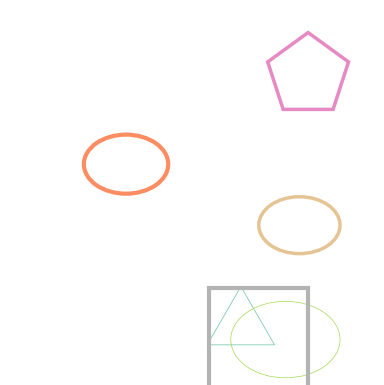[{"shape": "triangle", "thickness": 0.5, "radius": 0.51, "center": [0.626, 0.155]}, {"shape": "oval", "thickness": 3, "radius": 0.55, "center": [0.327, 0.574]}, {"shape": "pentagon", "thickness": 2.5, "radius": 0.55, "center": [0.8, 0.805]}, {"shape": "oval", "thickness": 0.5, "radius": 0.71, "center": [0.741, 0.118]}, {"shape": "oval", "thickness": 2.5, "radius": 0.53, "center": [0.778, 0.415]}, {"shape": "square", "thickness": 3, "radius": 0.64, "center": [0.671, 0.124]}]